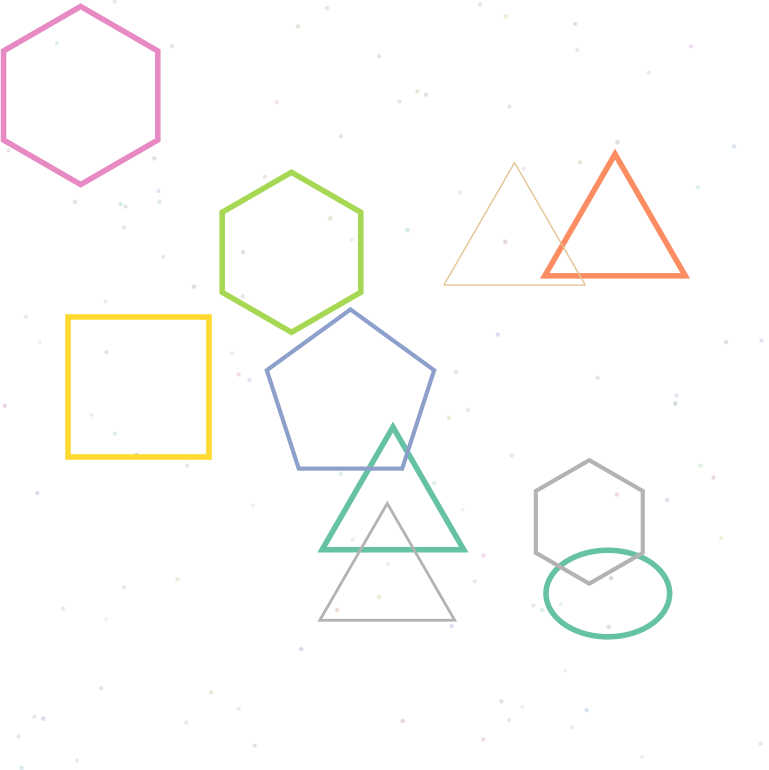[{"shape": "oval", "thickness": 2, "radius": 0.4, "center": [0.789, 0.229]}, {"shape": "triangle", "thickness": 2, "radius": 0.53, "center": [0.51, 0.339]}, {"shape": "triangle", "thickness": 2, "radius": 0.53, "center": [0.799, 0.694]}, {"shape": "pentagon", "thickness": 1.5, "radius": 0.57, "center": [0.455, 0.484]}, {"shape": "hexagon", "thickness": 2, "radius": 0.58, "center": [0.105, 0.876]}, {"shape": "hexagon", "thickness": 2, "radius": 0.52, "center": [0.379, 0.672]}, {"shape": "square", "thickness": 2, "radius": 0.46, "center": [0.18, 0.497]}, {"shape": "triangle", "thickness": 0.5, "radius": 0.53, "center": [0.668, 0.683]}, {"shape": "hexagon", "thickness": 1.5, "radius": 0.4, "center": [0.765, 0.322]}, {"shape": "triangle", "thickness": 1, "radius": 0.51, "center": [0.503, 0.245]}]